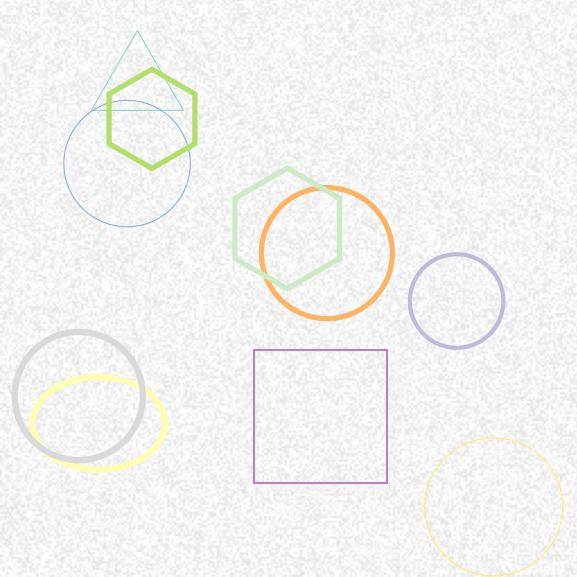[{"shape": "triangle", "thickness": 0.5, "radius": 0.46, "center": [0.238, 0.854]}, {"shape": "oval", "thickness": 3, "radius": 0.57, "center": [0.171, 0.266]}, {"shape": "circle", "thickness": 2, "radius": 0.41, "center": [0.791, 0.478]}, {"shape": "circle", "thickness": 0.5, "radius": 0.55, "center": [0.22, 0.716]}, {"shape": "circle", "thickness": 2.5, "radius": 0.57, "center": [0.566, 0.561]}, {"shape": "hexagon", "thickness": 2.5, "radius": 0.43, "center": [0.263, 0.793]}, {"shape": "circle", "thickness": 3, "radius": 0.56, "center": [0.136, 0.313]}, {"shape": "square", "thickness": 1, "radius": 0.58, "center": [0.555, 0.278]}, {"shape": "hexagon", "thickness": 2.5, "radius": 0.52, "center": [0.497, 0.604]}, {"shape": "circle", "thickness": 0.5, "radius": 0.6, "center": [0.855, 0.121]}]